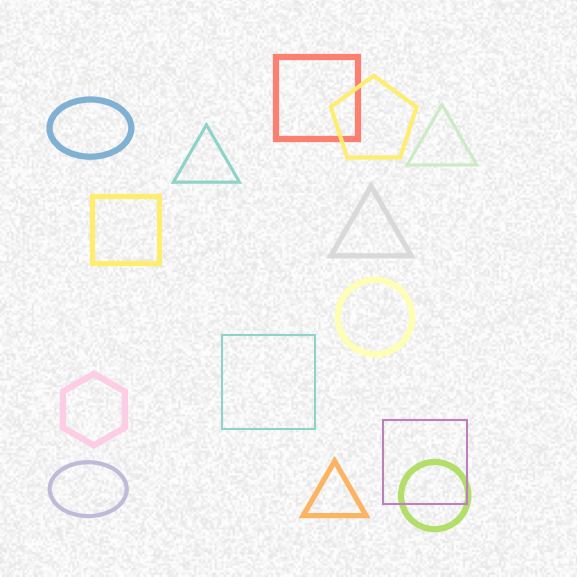[{"shape": "square", "thickness": 1, "radius": 0.4, "center": [0.465, 0.338]}, {"shape": "triangle", "thickness": 1.5, "radius": 0.33, "center": [0.357, 0.717]}, {"shape": "circle", "thickness": 3, "radius": 0.32, "center": [0.649, 0.45]}, {"shape": "oval", "thickness": 2, "radius": 0.33, "center": [0.153, 0.152]}, {"shape": "square", "thickness": 3, "radius": 0.36, "center": [0.549, 0.829]}, {"shape": "oval", "thickness": 3, "radius": 0.35, "center": [0.157, 0.777]}, {"shape": "triangle", "thickness": 2.5, "radius": 0.31, "center": [0.579, 0.138]}, {"shape": "circle", "thickness": 3, "radius": 0.29, "center": [0.753, 0.141]}, {"shape": "hexagon", "thickness": 3, "radius": 0.31, "center": [0.163, 0.29]}, {"shape": "triangle", "thickness": 2.5, "radius": 0.4, "center": [0.643, 0.596]}, {"shape": "square", "thickness": 1, "radius": 0.36, "center": [0.736, 0.199]}, {"shape": "triangle", "thickness": 1.5, "radius": 0.35, "center": [0.765, 0.748]}, {"shape": "square", "thickness": 2.5, "radius": 0.29, "center": [0.217, 0.602]}, {"shape": "pentagon", "thickness": 2, "radius": 0.39, "center": [0.647, 0.79]}]